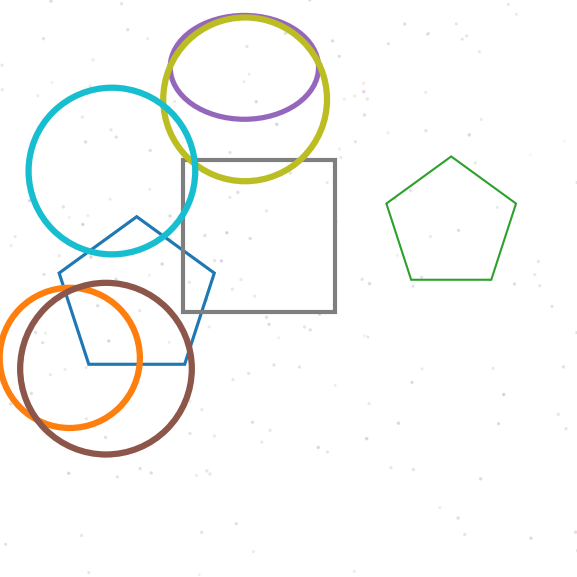[{"shape": "pentagon", "thickness": 1.5, "radius": 0.71, "center": [0.237, 0.483]}, {"shape": "circle", "thickness": 3, "radius": 0.61, "center": [0.121, 0.379]}, {"shape": "pentagon", "thickness": 1, "radius": 0.59, "center": [0.781, 0.61]}, {"shape": "oval", "thickness": 2.5, "radius": 0.64, "center": [0.423, 0.883]}, {"shape": "circle", "thickness": 3, "radius": 0.74, "center": [0.184, 0.361]}, {"shape": "square", "thickness": 2, "radius": 0.66, "center": [0.448, 0.59]}, {"shape": "circle", "thickness": 3, "radius": 0.71, "center": [0.424, 0.827]}, {"shape": "circle", "thickness": 3, "radius": 0.72, "center": [0.194, 0.703]}]